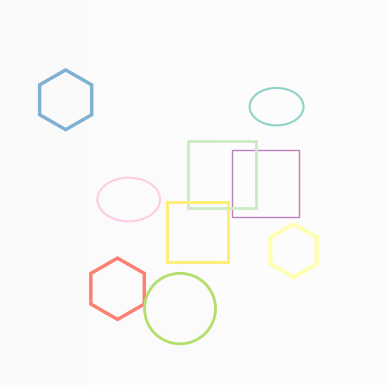[{"shape": "oval", "thickness": 1.5, "radius": 0.35, "center": [0.714, 0.723]}, {"shape": "hexagon", "thickness": 3, "radius": 0.35, "center": [0.758, 0.349]}, {"shape": "hexagon", "thickness": 2.5, "radius": 0.4, "center": [0.303, 0.25]}, {"shape": "hexagon", "thickness": 2.5, "radius": 0.39, "center": [0.169, 0.741]}, {"shape": "circle", "thickness": 2, "radius": 0.46, "center": [0.465, 0.199]}, {"shape": "oval", "thickness": 1.5, "radius": 0.4, "center": [0.332, 0.482]}, {"shape": "square", "thickness": 1, "radius": 0.43, "center": [0.684, 0.523]}, {"shape": "square", "thickness": 2, "radius": 0.44, "center": [0.572, 0.547]}, {"shape": "square", "thickness": 2, "radius": 0.39, "center": [0.511, 0.397]}]